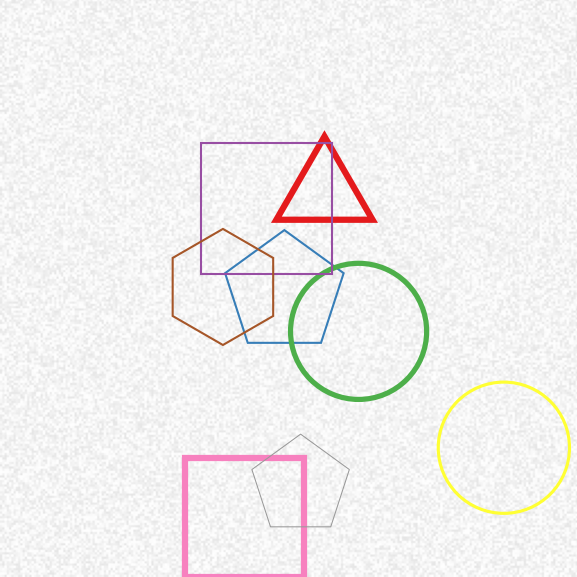[{"shape": "triangle", "thickness": 3, "radius": 0.48, "center": [0.562, 0.667]}, {"shape": "pentagon", "thickness": 1, "radius": 0.54, "center": [0.492, 0.493]}, {"shape": "circle", "thickness": 2.5, "radius": 0.59, "center": [0.621, 0.425]}, {"shape": "square", "thickness": 1, "radius": 0.56, "center": [0.461, 0.638]}, {"shape": "circle", "thickness": 1.5, "radius": 0.57, "center": [0.873, 0.224]}, {"shape": "hexagon", "thickness": 1, "radius": 0.5, "center": [0.386, 0.502]}, {"shape": "square", "thickness": 3, "radius": 0.52, "center": [0.424, 0.102]}, {"shape": "pentagon", "thickness": 0.5, "radius": 0.44, "center": [0.521, 0.159]}]